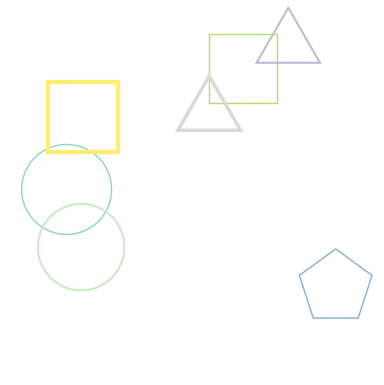[{"shape": "circle", "thickness": 1, "radius": 0.58, "center": [0.173, 0.508]}, {"shape": "triangle", "thickness": 1.5, "radius": 0.48, "center": [0.749, 0.885]}, {"shape": "pentagon", "thickness": 1, "radius": 0.5, "center": [0.872, 0.254]}, {"shape": "square", "thickness": 1, "radius": 0.45, "center": [0.631, 0.821]}, {"shape": "triangle", "thickness": 2.5, "radius": 0.47, "center": [0.543, 0.709]}, {"shape": "circle", "thickness": 1.5, "radius": 0.56, "center": [0.211, 0.358]}, {"shape": "square", "thickness": 3, "radius": 0.45, "center": [0.216, 0.695]}]